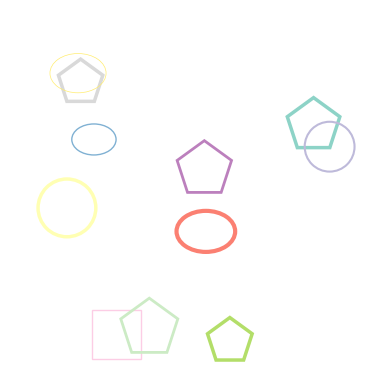[{"shape": "pentagon", "thickness": 2.5, "radius": 0.36, "center": [0.814, 0.675]}, {"shape": "circle", "thickness": 2.5, "radius": 0.38, "center": [0.174, 0.46]}, {"shape": "circle", "thickness": 1.5, "radius": 0.32, "center": [0.856, 0.619]}, {"shape": "oval", "thickness": 3, "radius": 0.38, "center": [0.535, 0.399]}, {"shape": "oval", "thickness": 1, "radius": 0.29, "center": [0.244, 0.638]}, {"shape": "pentagon", "thickness": 2.5, "radius": 0.3, "center": [0.597, 0.114]}, {"shape": "square", "thickness": 1, "radius": 0.32, "center": [0.303, 0.131]}, {"shape": "pentagon", "thickness": 2.5, "radius": 0.3, "center": [0.209, 0.786]}, {"shape": "pentagon", "thickness": 2, "radius": 0.37, "center": [0.531, 0.56]}, {"shape": "pentagon", "thickness": 2, "radius": 0.39, "center": [0.388, 0.148]}, {"shape": "oval", "thickness": 0.5, "radius": 0.36, "center": [0.203, 0.81]}]